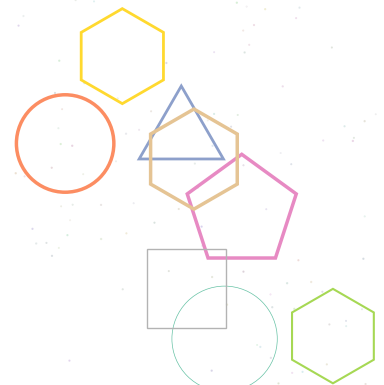[{"shape": "circle", "thickness": 0.5, "radius": 0.68, "center": [0.583, 0.12]}, {"shape": "circle", "thickness": 2.5, "radius": 0.63, "center": [0.169, 0.627]}, {"shape": "triangle", "thickness": 2, "radius": 0.63, "center": [0.471, 0.65]}, {"shape": "pentagon", "thickness": 2.5, "radius": 0.74, "center": [0.628, 0.45]}, {"shape": "hexagon", "thickness": 1.5, "radius": 0.61, "center": [0.865, 0.127]}, {"shape": "hexagon", "thickness": 2, "radius": 0.62, "center": [0.318, 0.854]}, {"shape": "hexagon", "thickness": 2.5, "radius": 0.65, "center": [0.504, 0.587]}, {"shape": "square", "thickness": 1, "radius": 0.51, "center": [0.484, 0.25]}]